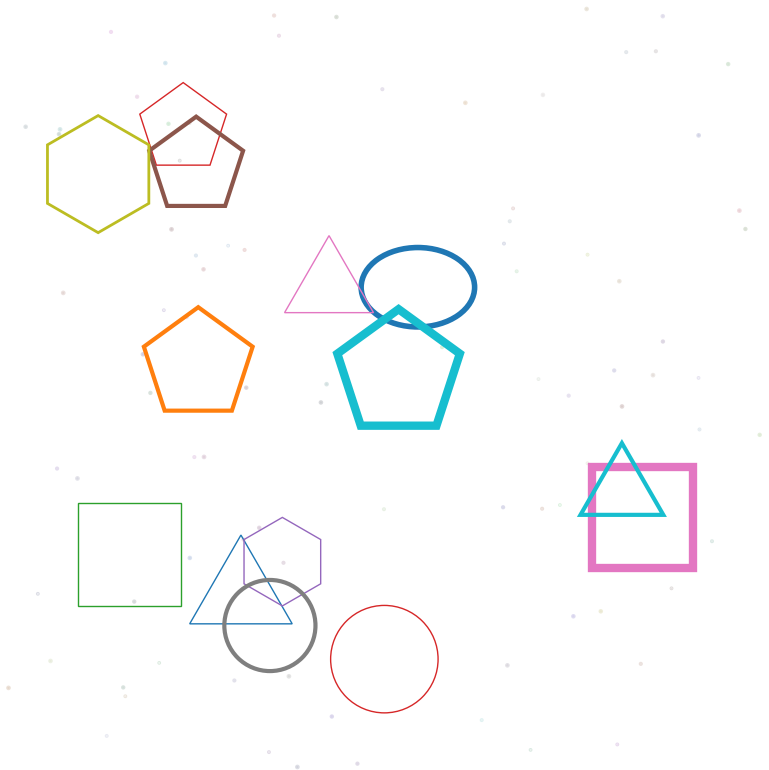[{"shape": "oval", "thickness": 2, "radius": 0.37, "center": [0.543, 0.627]}, {"shape": "triangle", "thickness": 0.5, "radius": 0.38, "center": [0.313, 0.228]}, {"shape": "pentagon", "thickness": 1.5, "radius": 0.37, "center": [0.257, 0.527]}, {"shape": "square", "thickness": 0.5, "radius": 0.33, "center": [0.168, 0.28]}, {"shape": "circle", "thickness": 0.5, "radius": 0.35, "center": [0.499, 0.144]}, {"shape": "pentagon", "thickness": 0.5, "radius": 0.3, "center": [0.238, 0.833]}, {"shape": "hexagon", "thickness": 0.5, "radius": 0.29, "center": [0.367, 0.271]}, {"shape": "pentagon", "thickness": 1.5, "radius": 0.32, "center": [0.255, 0.784]}, {"shape": "triangle", "thickness": 0.5, "radius": 0.33, "center": [0.427, 0.627]}, {"shape": "square", "thickness": 3, "radius": 0.33, "center": [0.835, 0.328]}, {"shape": "circle", "thickness": 1.5, "radius": 0.3, "center": [0.351, 0.188]}, {"shape": "hexagon", "thickness": 1, "radius": 0.38, "center": [0.127, 0.774]}, {"shape": "triangle", "thickness": 1.5, "radius": 0.31, "center": [0.808, 0.362]}, {"shape": "pentagon", "thickness": 3, "radius": 0.42, "center": [0.518, 0.515]}]